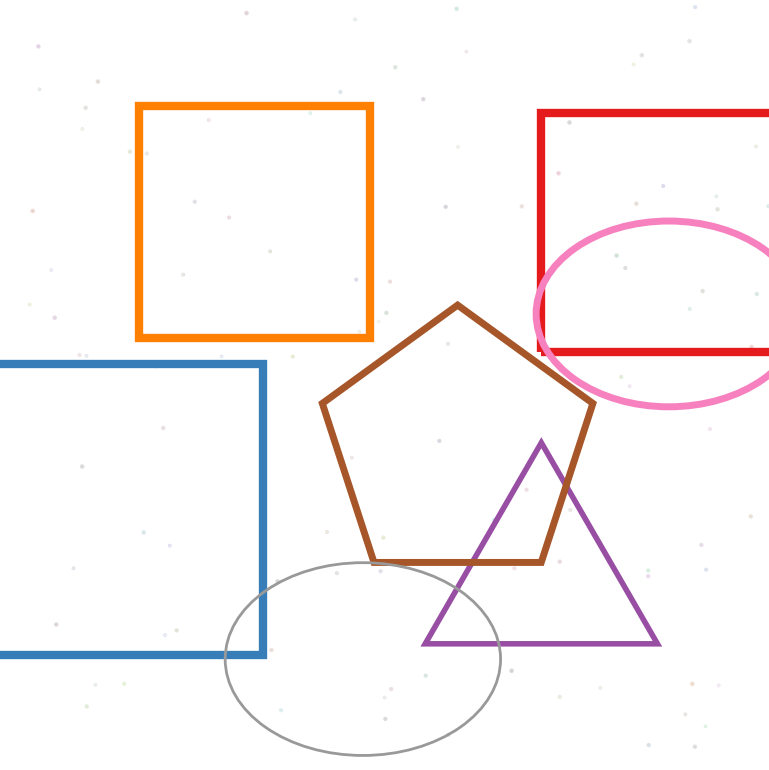[{"shape": "square", "thickness": 3, "radius": 0.78, "center": [0.857, 0.698]}, {"shape": "square", "thickness": 3, "radius": 0.94, "center": [0.153, 0.338]}, {"shape": "triangle", "thickness": 2, "radius": 0.87, "center": [0.703, 0.251]}, {"shape": "square", "thickness": 3, "radius": 0.75, "center": [0.33, 0.712]}, {"shape": "pentagon", "thickness": 2.5, "radius": 0.92, "center": [0.594, 0.419]}, {"shape": "oval", "thickness": 2.5, "radius": 0.86, "center": [0.869, 0.592]}, {"shape": "oval", "thickness": 1, "radius": 0.89, "center": [0.471, 0.144]}]